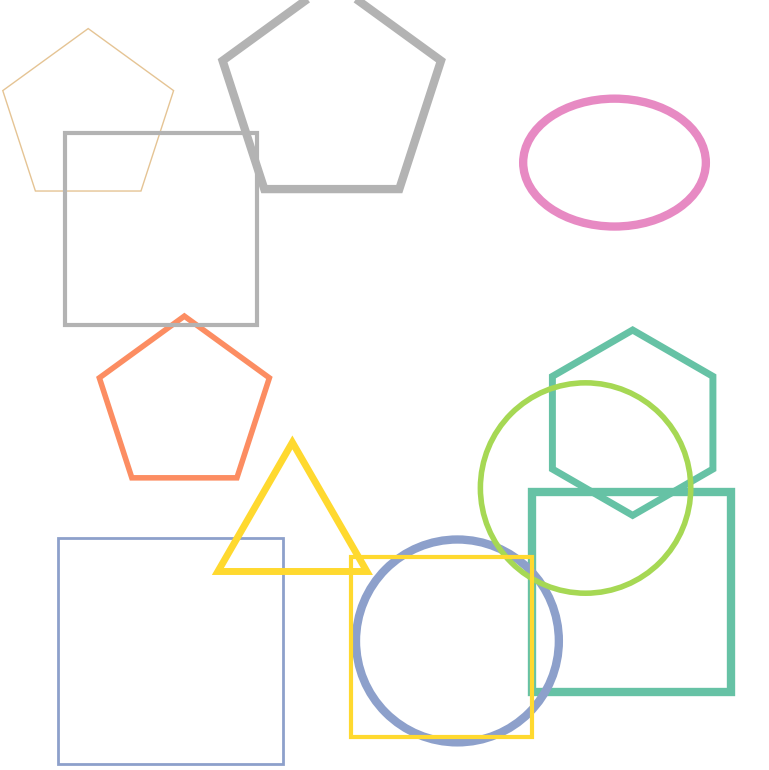[{"shape": "hexagon", "thickness": 2.5, "radius": 0.6, "center": [0.822, 0.451]}, {"shape": "square", "thickness": 3, "radius": 0.65, "center": [0.82, 0.231]}, {"shape": "pentagon", "thickness": 2, "radius": 0.58, "center": [0.239, 0.473]}, {"shape": "square", "thickness": 1, "radius": 0.73, "center": [0.221, 0.155]}, {"shape": "circle", "thickness": 3, "radius": 0.66, "center": [0.594, 0.168]}, {"shape": "oval", "thickness": 3, "radius": 0.59, "center": [0.798, 0.789]}, {"shape": "circle", "thickness": 2, "radius": 0.68, "center": [0.76, 0.366]}, {"shape": "square", "thickness": 1.5, "radius": 0.58, "center": [0.573, 0.16]}, {"shape": "triangle", "thickness": 2.5, "radius": 0.56, "center": [0.38, 0.314]}, {"shape": "pentagon", "thickness": 0.5, "radius": 0.58, "center": [0.115, 0.846]}, {"shape": "pentagon", "thickness": 3, "radius": 0.75, "center": [0.431, 0.875]}, {"shape": "square", "thickness": 1.5, "radius": 0.62, "center": [0.209, 0.702]}]